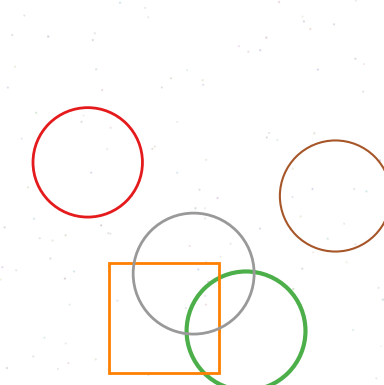[{"shape": "circle", "thickness": 2, "radius": 0.71, "center": [0.228, 0.578]}, {"shape": "circle", "thickness": 3, "radius": 0.77, "center": [0.639, 0.141]}, {"shape": "square", "thickness": 2, "radius": 0.72, "center": [0.426, 0.174]}, {"shape": "circle", "thickness": 1.5, "radius": 0.72, "center": [0.871, 0.491]}, {"shape": "circle", "thickness": 2, "radius": 0.79, "center": [0.503, 0.289]}]